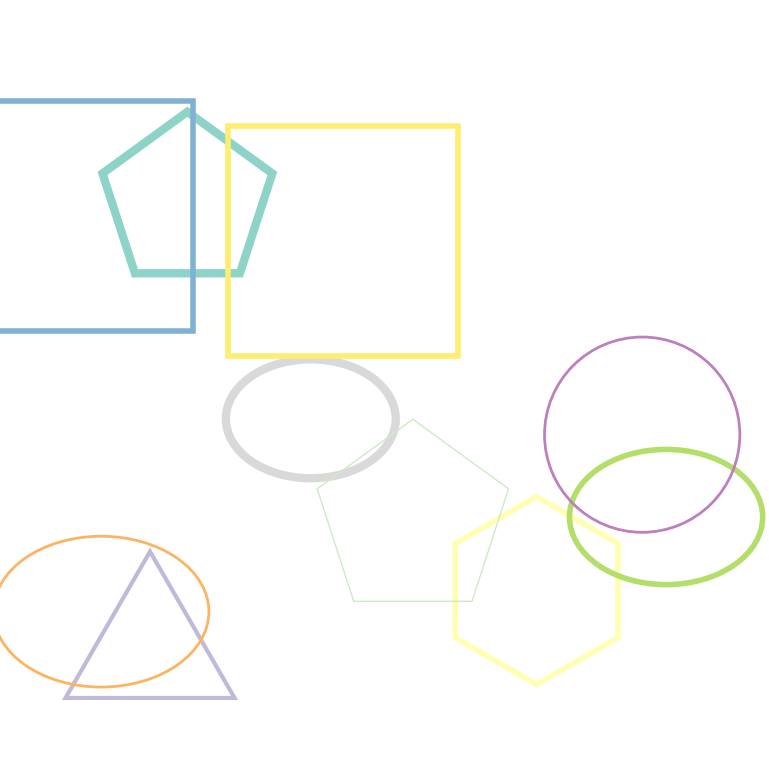[{"shape": "pentagon", "thickness": 3, "radius": 0.58, "center": [0.243, 0.739]}, {"shape": "hexagon", "thickness": 2, "radius": 0.61, "center": [0.697, 0.233]}, {"shape": "triangle", "thickness": 1.5, "radius": 0.63, "center": [0.195, 0.157]}, {"shape": "square", "thickness": 2, "radius": 0.75, "center": [0.101, 0.72]}, {"shape": "oval", "thickness": 1, "radius": 0.7, "center": [0.131, 0.206]}, {"shape": "oval", "thickness": 2, "radius": 0.63, "center": [0.865, 0.329]}, {"shape": "oval", "thickness": 3, "radius": 0.55, "center": [0.404, 0.456]}, {"shape": "circle", "thickness": 1, "radius": 0.63, "center": [0.834, 0.435]}, {"shape": "pentagon", "thickness": 0.5, "radius": 0.65, "center": [0.536, 0.325]}, {"shape": "square", "thickness": 2, "radius": 0.75, "center": [0.445, 0.687]}]